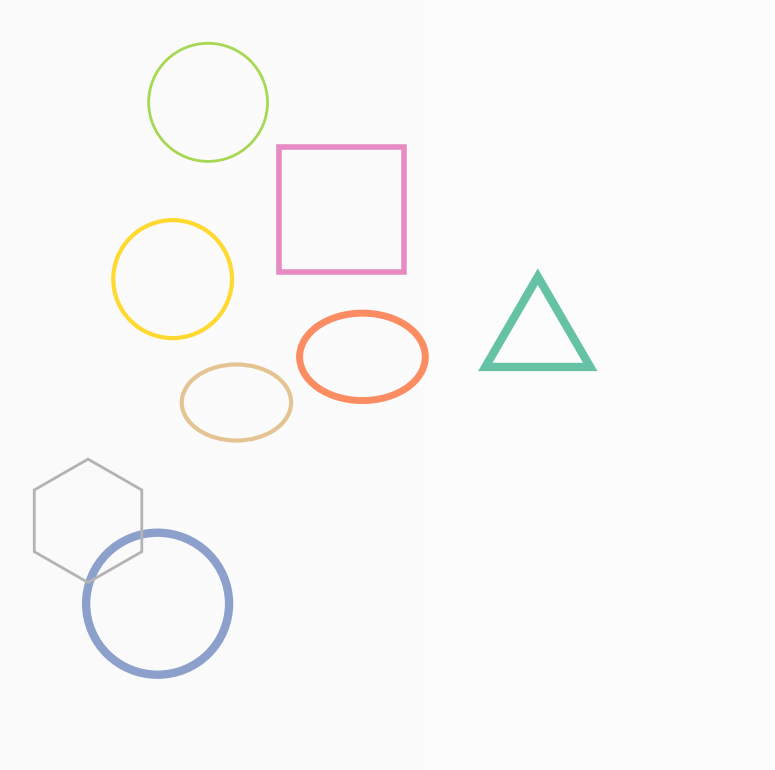[{"shape": "triangle", "thickness": 3, "radius": 0.39, "center": [0.694, 0.563]}, {"shape": "oval", "thickness": 2.5, "radius": 0.41, "center": [0.468, 0.537]}, {"shape": "circle", "thickness": 3, "radius": 0.46, "center": [0.203, 0.216]}, {"shape": "square", "thickness": 2, "radius": 0.4, "center": [0.441, 0.728]}, {"shape": "circle", "thickness": 1, "radius": 0.38, "center": [0.269, 0.867]}, {"shape": "circle", "thickness": 1.5, "radius": 0.38, "center": [0.223, 0.638]}, {"shape": "oval", "thickness": 1.5, "radius": 0.35, "center": [0.305, 0.477]}, {"shape": "hexagon", "thickness": 1, "radius": 0.4, "center": [0.114, 0.324]}]